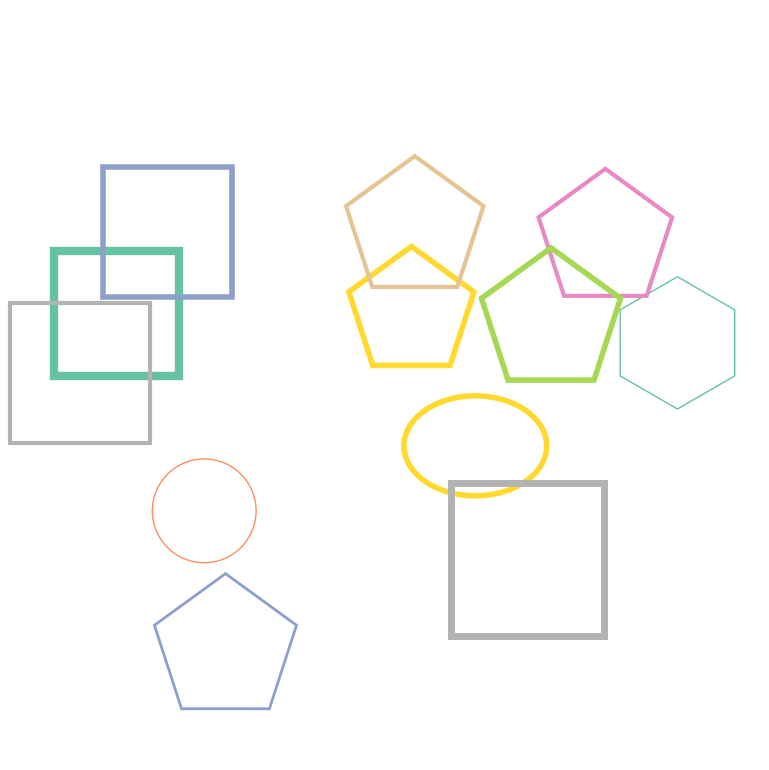[{"shape": "square", "thickness": 3, "radius": 0.41, "center": [0.152, 0.593]}, {"shape": "hexagon", "thickness": 0.5, "radius": 0.43, "center": [0.88, 0.555]}, {"shape": "circle", "thickness": 0.5, "radius": 0.34, "center": [0.265, 0.337]}, {"shape": "square", "thickness": 2, "radius": 0.42, "center": [0.218, 0.699]}, {"shape": "pentagon", "thickness": 1, "radius": 0.49, "center": [0.293, 0.158]}, {"shape": "pentagon", "thickness": 1.5, "radius": 0.46, "center": [0.786, 0.69]}, {"shape": "pentagon", "thickness": 2, "radius": 0.47, "center": [0.716, 0.583]}, {"shape": "pentagon", "thickness": 2, "radius": 0.43, "center": [0.534, 0.595]}, {"shape": "oval", "thickness": 2, "radius": 0.46, "center": [0.617, 0.421]}, {"shape": "pentagon", "thickness": 1.5, "radius": 0.47, "center": [0.539, 0.703]}, {"shape": "square", "thickness": 1.5, "radius": 0.45, "center": [0.104, 0.516]}, {"shape": "square", "thickness": 2.5, "radius": 0.5, "center": [0.685, 0.274]}]